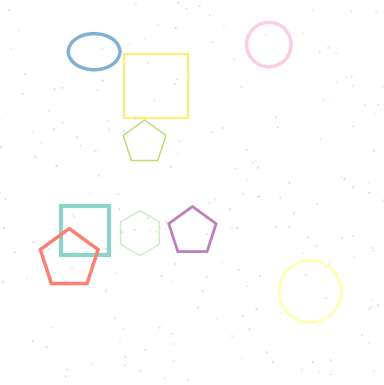[{"shape": "square", "thickness": 3, "radius": 0.31, "center": [0.222, 0.401]}, {"shape": "circle", "thickness": 2, "radius": 0.4, "center": [0.806, 0.243]}, {"shape": "pentagon", "thickness": 2.5, "radius": 0.39, "center": [0.18, 0.327]}, {"shape": "oval", "thickness": 2.5, "radius": 0.34, "center": [0.244, 0.866]}, {"shape": "pentagon", "thickness": 1, "radius": 0.29, "center": [0.375, 0.63]}, {"shape": "circle", "thickness": 2.5, "radius": 0.29, "center": [0.698, 0.884]}, {"shape": "pentagon", "thickness": 2, "radius": 0.32, "center": [0.5, 0.399]}, {"shape": "hexagon", "thickness": 1, "radius": 0.29, "center": [0.364, 0.394]}, {"shape": "square", "thickness": 1.5, "radius": 0.41, "center": [0.406, 0.777]}]